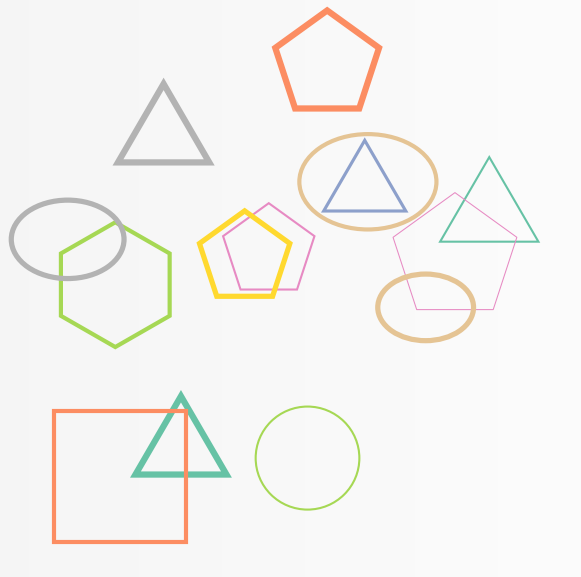[{"shape": "triangle", "thickness": 1, "radius": 0.49, "center": [0.842, 0.629]}, {"shape": "triangle", "thickness": 3, "radius": 0.45, "center": [0.311, 0.223]}, {"shape": "pentagon", "thickness": 3, "radius": 0.47, "center": [0.563, 0.887]}, {"shape": "square", "thickness": 2, "radius": 0.57, "center": [0.207, 0.174]}, {"shape": "triangle", "thickness": 1.5, "radius": 0.41, "center": [0.627, 0.675]}, {"shape": "pentagon", "thickness": 1, "radius": 0.41, "center": [0.462, 0.565]}, {"shape": "pentagon", "thickness": 0.5, "radius": 0.56, "center": [0.783, 0.554]}, {"shape": "circle", "thickness": 1, "radius": 0.45, "center": [0.529, 0.206]}, {"shape": "hexagon", "thickness": 2, "radius": 0.54, "center": [0.198, 0.506]}, {"shape": "pentagon", "thickness": 2.5, "radius": 0.41, "center": [0.421, 0.552]}, {"shape": "oval", "thickness": 2.5, "radius": 0.41, "center": [0.732, 0.467]}, {"shape": "oval", "thickness": 2, "radius": 0.59, "center": [0.633, 0.684]}, {"shape": "oval", "thickness": 2.5, "radius": 0.49, "center": [0.116, 0.585]}, {"shape": "triangle", "thickness": 3, "radius": 0.45, "center": [0.281, 0.763]}]